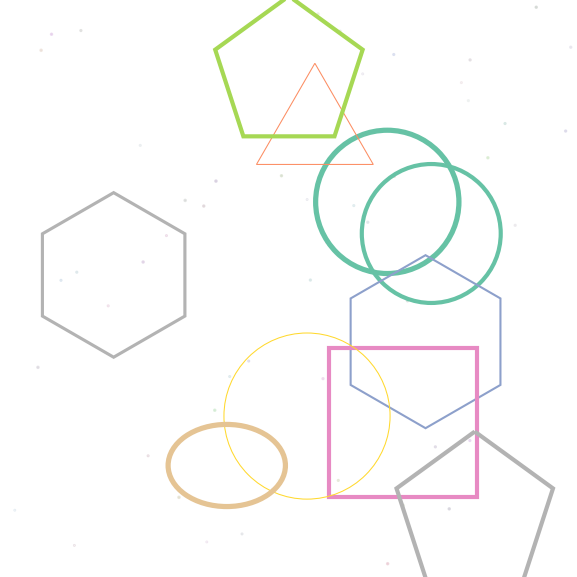[{"shape": "circle", "thickness": 2.5, "radius": 0.62, "center": [0.671, 0.65]}, {"shape": "circle", "thickness": 2, "radius": 0.6, "center": [0.747, 0.595]}, {"shape": "triangle", "thickness": 0.5, "radius": 0.58, "center": [0.545, 0.773]}, {"shape": "hexagon", "thickness": 1, "radius": 0.75, "center": [0.737, 0.407]}, {"shape": "square", "thickness": 2, "radius": 0.64, "center": [0.698, 0.268]}, {"shape": "pentagon", "thickness": 2, "radius": 0.67, "center": [0.5, 0.872]}, {"shape": "circle", "thickness": 0.5, "radius": 0.72, "center": [0.532, 0.279]}, {"shape": "oval", "thickness": 2.5, "radius": 0.51, "center": [0.393, 0.193]}, {"shape": "pentagon", "thickness": 2, "radius": 0.71, "center": [0.822, 0.109]}, {"shape": "hexagon", "thickness": 1.5, "radius": 0.71, "center": [0.197, 0.523]}]